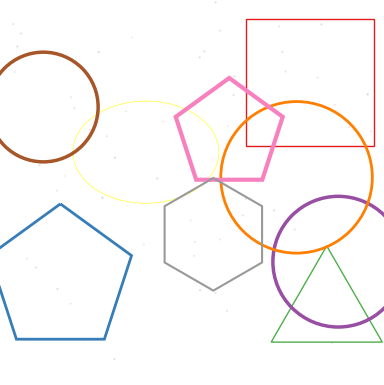[{"shape": "square", "thickness": 1, "radius": 0.83, "center": [0.805, 0.786]}, {"shape": "pentagon", "thickness": 2, "radius": 0.97, "center": [0.157, 0.276]}, {"shape": "triangle", "thickness": 1, "radius": 0.83, "center": [0.849, 0.195]}, {"shape": "circle", "thickness": 2.5, "radius": 0.85, "center": [0.879, 0.32]}, {"shape": "circle", "thickness": 2, "radius": 0.98, "center": [0.77, 0.539]}, {"shape": "oval", "thickness": 0.5, "radius": 0.95, "center": [0.379, 0.605]}, {"shape": "circle", "thickness": 2.5, "radius": 0.71, "center": [0.112, 0.722]}, {"shape": "pentagon", "thickness": 3, "radius": 0.73, "center": [0.595, 0.651]}, {"shape": "hexagon", "thickness": 1.5, "radius": 0.73, "center": [0.554, 0.391]}]